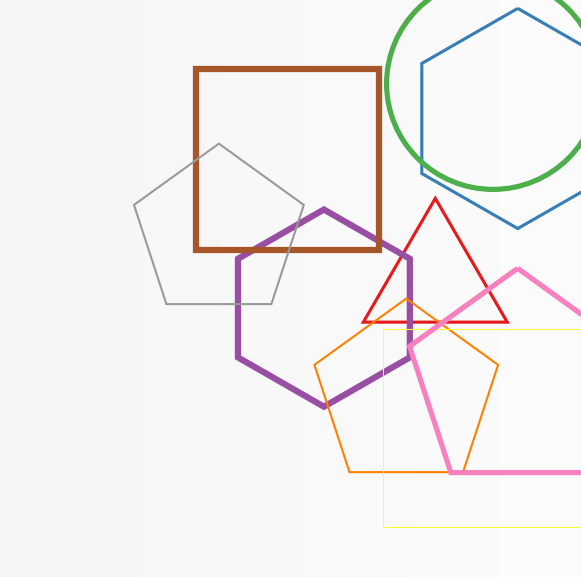[{"shape": "triangle", "thickness": 1.5, "radius": 0.71, "center": [0.749, 0.513]}, {"shape": "hexagon", "thickness": 1.5, "radius": 0.95, "center": [0.891, 0.794]}, {"shape": "circle", "thickness": 2.5, "radius": 0.92, "center": [0.848, 0.854]}, {"shape": "hexagon", "thickness": 3, "radius": 0.85, "center": [0.557, 0.466]}, {"shape": "pentagon", "thickness": 1, "radius": 0.83, "center": [0.699, 0.316]}, {"shape": "square", "thickness": 0.5, "radius": 0.86, "center": [0.83, 0.258]}, {"shape": "square", "thickness": 3, "radius": 0.79, "center": [0.495, 0.723]}, {"shape": "pentagon", "thickness": 2.5, "radius": 0.98, "center": [0.891, 0.339]}, {"shape": "pentagon", "thickness": 1, "radius": 0.77, "center": [0.377, 0.597]}]